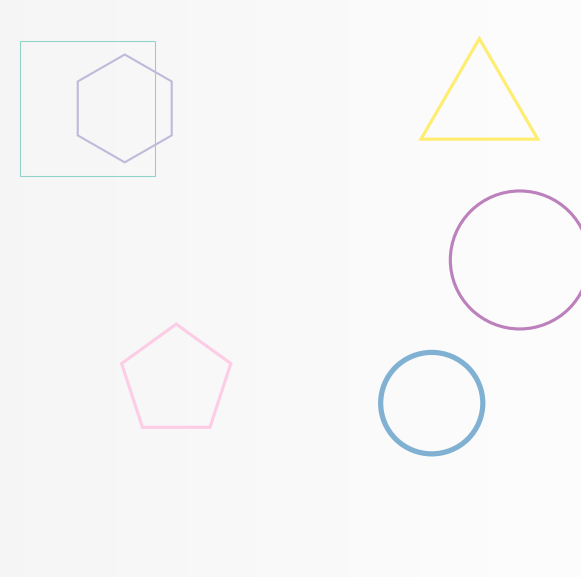[{"shape": "square", "thickness": 0.5, "radius": 0.58, "center": [0.151, 0.812]}, {"shape": "hexagon", "thickness": 1, "radius": 0.47, "center": [0.215, 0.811]}, {"shape": "circle", "thickness": 2.5, "radius": 0.44, "center": [0.743, 0.301]}, {"shape": "pentagon", "thickness": 1.5, "radius": 0.49, "center": [0.303, 0.339]}, {"shape": "circle", "thickness": 1.5, "radius": 0.6, "center": [0.894, 0.549]}, {"shape": "triangle", "thickness": 1.5, "radius": 0.58, "center": [0.825, 0.816]}]